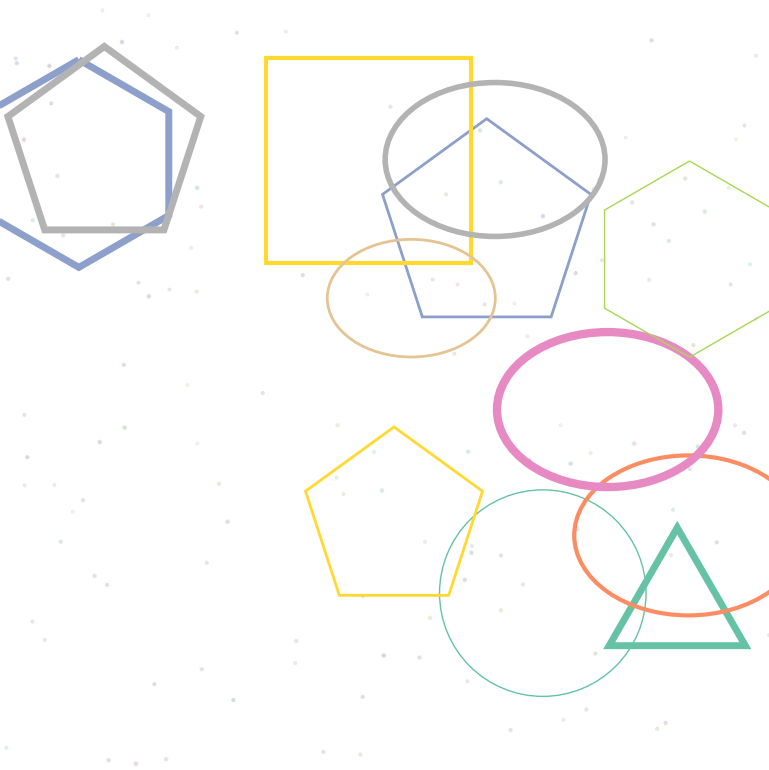[{"shape": "triangle", "thickness": 2.5, "radius": 0.51, "center": [0.88, 0.213]}, {"shape": "circle", "thickness": 0.5, "radius": 0.67, "center": [0.705, 0.23]}, {"shape": "oval", "thickness": 1.5, "radius": 0.74, "center": [0.894, 0.305]}, {"shape": "pentagon", "thickness": 1, "radius": 0.71, "center": [0.632, 0.704]}, {"shape": "hexagon", "thickness": 2.5, "radius": 0.67, "center": [0.102, 0.788]}, {"shape": "oval", "thickness": 3, "radius": 0.72, "center": [0.789, 0.468]}, {"shape": "hexagon", "thickness": 0.5, "radius": 0.64, "center": [0.895, 0.663]}, {"shape": "square", "thickness": 1.5, "radius": 0.66, "center": [0.479, 0.792]}, {"shape": "pentagon", "thickness": 1, "radius": 0.6, "center": [0.512, 0.325]}, {"shape": "oval", "thickness": 1, "radius": 0.55, "center": [0.534, 0.613]}, {"shape": "pentagon", "thickness": 2.5, "radius": 0.66, "center": [0.136, 0.808]}, {"shape": "oval", "thickness": 2, "radius": 0.71, "center": [0.643, 0.793]}]